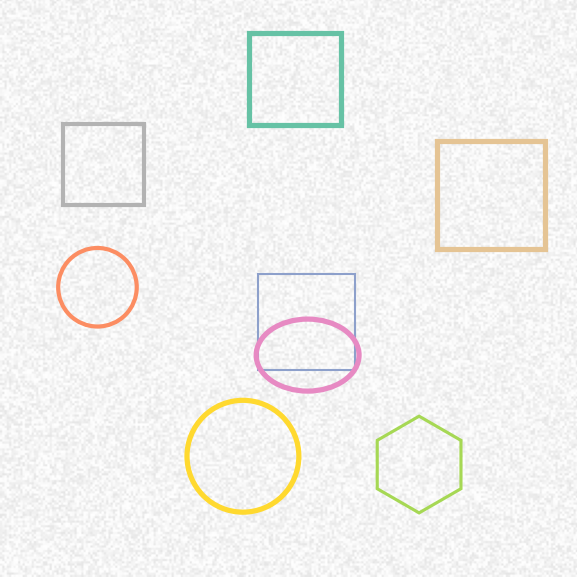[{"shape": "square", "thickness": 2.5, "radius": 0.4, "center": [0.51, 0.863]}, {"shape": "circle", "thickness": 2, "radius": 0.34, "center": [0.169, 0.502]}, {"shape": "square", "thickness": 1, "radius": 0.42, "center": [0.531, 0.441]}, {"shape": "oval", "thickness": 2.5, "radius": 0.45, "center": [0.533, 0.384]}, {"shape": "hexagon", "thickness": 1.5, "radius": 0.42, "center": [0.726, 0.195]}, {"shape": "circle", "thickness": 2.5, "radius": 0.48, "center": [0.421, 0.209]}, {"shape": "square", "thickness": 2.5, "radius": 0.47, "center": [0.85, 0.661]}, {"shape": "square", "thickness": 2, "radius": 0.35, "center": [0.18, 0.715]}]